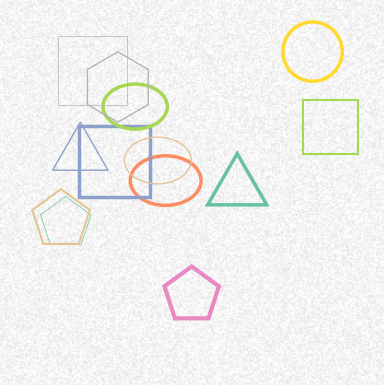[{"shape": "triangle", "thickness": 2.5, "radius": 0.44, "center": [0.616, 0.512]}, {"shape": "pentagon", "thickness": 0.5, "radius": 0.34, "center": [0.171, 0.421]}, {"shape": "oval", "thickness": 2.5, "radius": 0.46, "center": [0.43, 0.531]}, {"shape": "square", "thickness": 2.5, "radius": 0.46, "center": [0.298, 0.58]}, {"shape": "triangle", "thickness": 1, "radius": 0.42, "center": [0.209, 0.599]}, {"shape": "pentagon", "thickness": 3, "radius": 0.37, "center": [0.498, 0.233]}, {"shape": "oval", "thickness": 2.5, "radius": 0.42, "center": [0.351, 0.723]}, {"shape": "square", "thickness": 1.5, "radius": 0.35, "center": [0.858, 0.67]}, {"shape": "circle", "thickness": 2.5, "radius": 0.39, "center": [0.812, 0.866]}, {"shape": "pentagon", "thickness": 1.5, "radius": 0.39, "center": [0.159, 0.43]}, {"shape": "oval", "thickness": 1, "radius": 0.43, "center": [0.41, 0.583]}, {"shape": "hexagon", "thickness": 1, "radius": 0.46, "center": [0.306, 0.774]}, {"shape": "square", "thickness": 0.5, "radius": 0.45, "center": [0.241, 0.817]}]